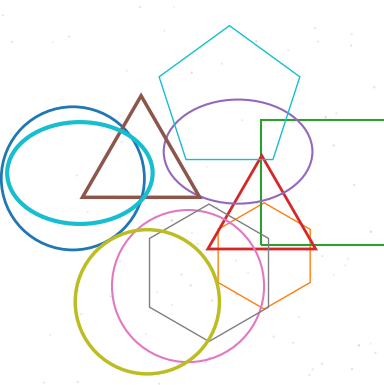[{"shape": "circle", "thickness": 2, "radius": 0.93, "center": [0.189, 0.537]}, {"shape": "hexagon", "thickness": 1, "radius": 0.69, "center": [0.686, 0.335]}, {"shape": "square", "thickness": 1.5, "radius": 0.81, "center": [0.84, 0.526]}, {"shape": "triangle", "thickness": 2, "radius": 0.81, "center": [0.68, 0.434]}, {"shape": "oval", "thickness": 1.5, "radius": 0.97, "center": [0.618, 0.606]}, {"shape": "triangle", "thickness": 2.5, "radius": 0.88, "center": [0.366, 0.575]}, {"shape": "circle", "thickness": 1.5, "radius": 0.99, "center": [0.488, 0.257]}, {"shape": "hexagon", "thickness": 1, "radius": 0.89, "center": [0.543, 0.291]}, {"shape": "circle", "thickness": 2.5, "radius": 0.94, "center": [0.383, 0.216]}, {"shape": "oval", "thickness": 3, "radius": 0.94, "center": [0.208, 0.551]}, {"shape": "pentagon", "thickness": 1, "radius": 0.96, "center": [0.596, 0.741]}]